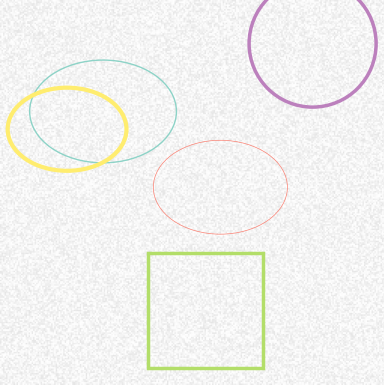[{"shape": "oval", "thickness": 1, "radius": 0.95, "center": [0.268, 0.711]}, {"shape": "oval", "thickness": 0.5, "radius": 0.87, "center": [0.572, 0.514]}, {"shape": "square", "thickness": 2.5, "radius": 0.75, "center": [0.534, 0.193]}, {"shape": "circle", "thickness": 2.5, "radius": 0.82, "center": [0.812, 0.887]}, {"shape": "oval", "thickness": 3, "radius": 0.77, "center": [0.174, 0.664]}]